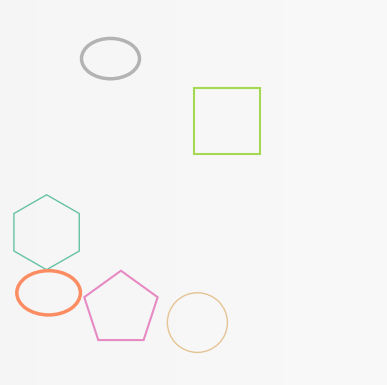[{"shape": "hexagon", "thickness": 1, "radius": 0.49, "center": [0.12, 0.397]}, {"shape": "oval", "thickness": 2.5, "radius": 0.41, "center": [0.125, 0.239]}, {"shape": "pentagon", "thickness": 1.5, "radius": 0.5, "center": [0.312, 0.197]}, {"shape": "square", "thickness": 1.5, "radius": 0.43, "center": [0.586, 0.686]}, {"shape": "circle", "thickness": 1, "radius": 0.39, "center": [0.509, 0.162]}, {"shape": "oval", "thickness": 2.5, "radius": 0.37, "center": [0.285, 0.848]}]